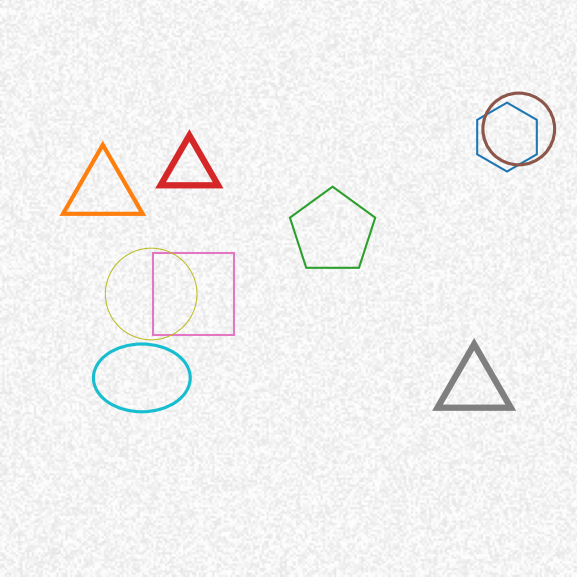[{"shape": "hexagon", "thickness": 1, "radius": 0.3, "center": [0.878, 0.762]}, {"shape": "triangle", "thickness": 2, "radius": 0.4, "center": [0.178, 0.669]}, {"shape": "pentagon", "thickness": 1, "radius": 0.39, "center": [0.576, 0.598]}, {"shape": "triangle", "thickness": 3, "radius": 0.29, "center": [0.328, 0.707]}, {"shape": "circle", "thickness": 1.5, "radius": 0.31, "center": [0.898, 0.776]}, {"shape": "square", "thickness": 1, "radius": 0.35, "center": [0.335, 0.49]}, {"shape": "triangle", "thickness": 3, "radius": 0.37, "center": [0.821, 0.33]}, {"shape": "circle", "thickness": 0.5, "radius": 0.4, "center": [0.262, 0.49]}, {"shape": "oval", "thickness": 1.5, "radius": 0.42, "center": [0.246, 0.345]}]